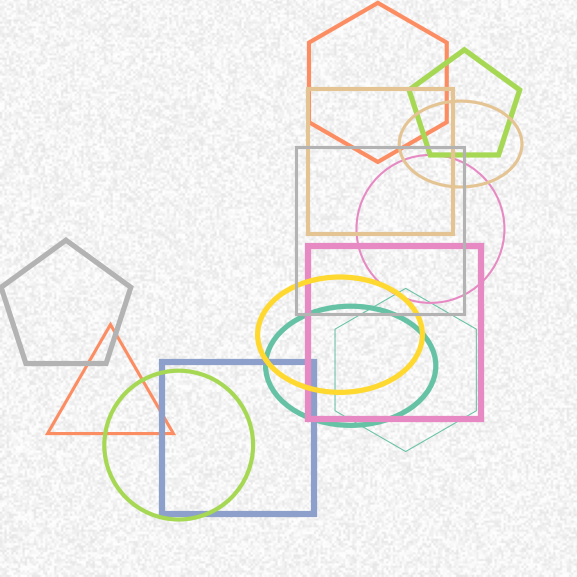[{"shape": "hexagon", "thickness": 0.5, "radius": 0.71, "center": [0.702, 0.359]}, {"shape": "oval", "thickness": 2.5, "radius": 0.74, "center": [0.607, 0.366]}, {"shape": "hexagon", "thickness": 2, "radius": 0.69, "center": [0.654, 0.856]}, {"shape": "triangle", "thickness": 1.5, "radius": 0.63, "center": [0.191, 0.311]}, {"shape": "square", "thickness": 3, "radius": 0.66, "center": [0.411, 0.24]}, {"shape": "square", "thickness": 3, "radius": 0.75, "center": [0.683, 0.423]}, {"shape": "circle", "thickness": 1, "radius": 0.64, "center": [0.745, 0.603]}, {"shape": "pentagon", "thickness": 2.5, "radius": 0.5, "center": [0.804, 0.812]}, {"shape": "circle", "thickness": 2, "radius": 0.64, "center": [0.309, 0.228]}, {"shape": "oval", "thickness": 2.5, "radius": 0.71, "center": [0.589, 0.42]}, {"shape": "oval", "thickness": 1.5, "radius": 0.53, "center": [0.798, 0.75]}, {"shape": "square", "thickness": 2, "radius": 0.63, "center": [0.66, 0.719]}, {"shape": "square", "thickness": 1.5, "radius": 0.73, "center": [0.658, 0.6]}, {"shape": "pentagon", "thickness": 2.5, "radius": 0.59, "center": [0.114, 0.465]}]